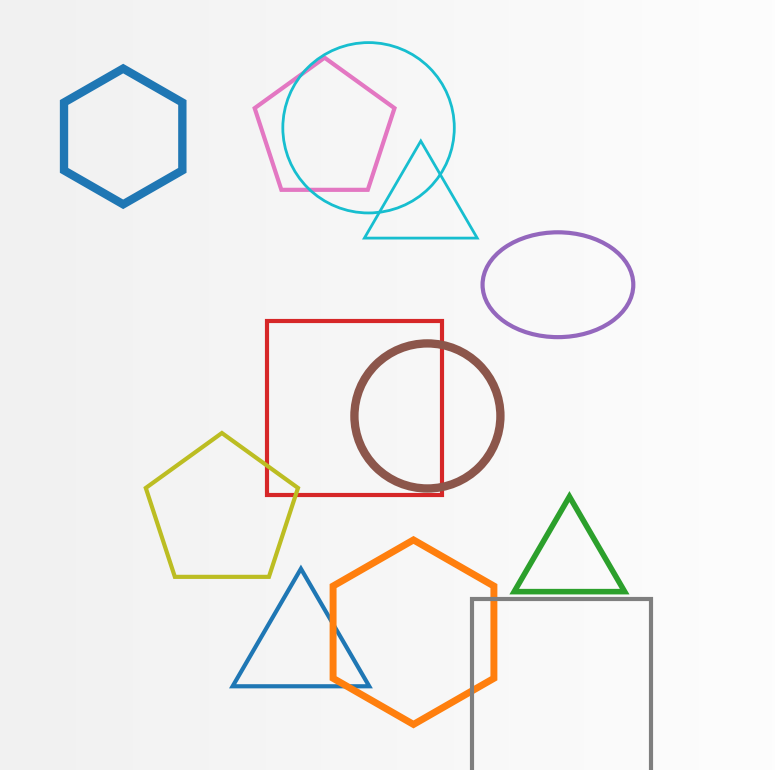[{"shape": "triangle", "thickness": 1.5, "radius": 0.51, "center": [0.388, 0.16]}, {"shape": "hexagon", "thickness": 3, "radius": 0.44, "center": [0.159, 0.823]}, {"shape": "hexagon", "thickness": 2.5, "radius": 0.6, "center": [0.534, 0.179]}, {"shape": "triangle", "thickness": 2, "radius": 0.41, "center": [0.735, 0.273]}, {"shape": "square", "thickness": 1.5, "radius": 0.57, "center": [0.457, 0.47]}, {"shape": "oval", "thickness": 1.5, "radius": 0.49, "center": [0.72, 0.63]}, {"shape": "circle", "thickness": 3, "radius": 0.47, "center": [0.552, 0.46]}, {"shape": "pentagon", "thickness": 1.5, "radius": 0.47, "center": [0.419, 0.83]}, {"shape": "square", "thickness": 1.5, "radius": 0.58, "center": [0.725, 0.106]}, {"shape": "pentagon", "thickness": 1.5, "radius": 0.52, "center": [0.286, 0.334]}, {"shape": "triangle", "thickness": 1, "radius": 0.42, "center": [0.543, 0.733]}, {"shape": "circle", "thickness": 1, "radius": 0.55, "center": [0.476, 0.834]}]